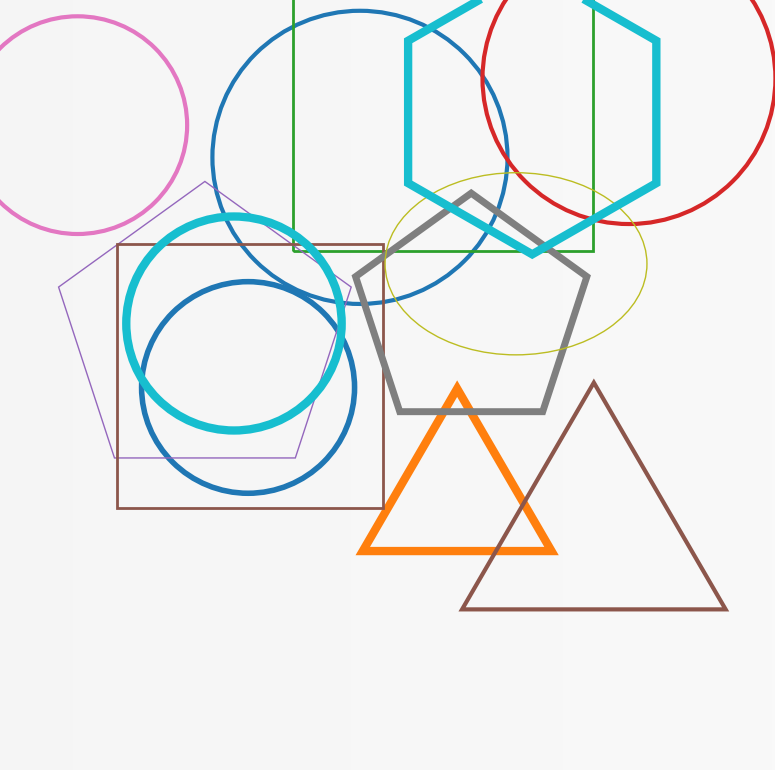[{"shape": "circle", "thickness": 1.5, "radius": 0.95, "center": [0.464, 0.796]}, {"shape": "circle", "thickness": 2, "radius": 0.69, "center": [0.32, 0.497]}, {"shape": "triangle", "thickness": 3, "radius": 0.7, "center": [0.59, 0.355]}, {"shape": "square", "thickness": 1, "radius": 0.97, "center": [0.571, 0.868]}, {"shape": "circle", "thickness": 1.5, "radius": 0.94, "center": [0.812, 0.898]}, {"shape": "pentagon", "thickness": 0.5, "radius": 0.99, "center": [0.264, 0.566]}, {"shape": "triangle", "thickness": 1.5, "radius": 0.98, "center": [0.766, 0.307]}, {"shape": "square", "thickness": 1, "radius": 0.86, "center": [0.323, 0.512]}, {"shape": "circle", "thickness": 1.5, "radius": 0.71, "center": [0.1, 0.837]}, {"shape": "pentagon", "thickness": 2.5, "radius": 0.78, "center": [0.608, 0.592]}, {"shape": "oval", "thickness": 0.5, "radius": 0.84, "center": [0.666, 0.657]}, {"shape": "circle", "thickness": 3, "radius": 0.69, "center": [0.302, 0.58]}, {"shape": "hexagon", "thickness": 3, "radius": 0.92, "center": [0.687, 0.855]}]